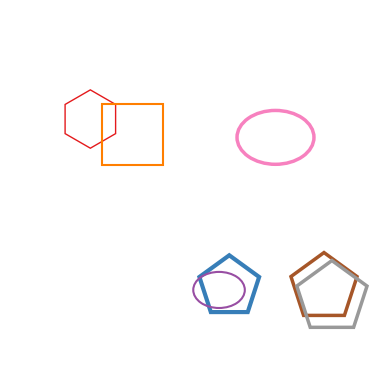[{"shape": "hexagon", "thickness": 1, "radius": 0.38, "center": [0.235, 0.691]}, {"shape": "pentagon", "thickness": 3, "radius": 0.41, "center": [0.596, 0.255]}, {"shape": "oval", "thickness": 1.5, "radius": 0.33, "center": [0.569, 0.247]}, {"shape": "square", "thickness": 1.5, "radius": 0.39, "center": [0.345, 0.651]}, {"shape": "pentagon", "thickness": 2.5, "radius": 0.45, "center": [0.842, 0.254]}, {"shape": "oval", "thickness": 2.5, "radius": 0.5, "center": [0.716, 0.643]}, {"shape": "pentagon", "thickness": 2.5, "radius": 0.48, "center": [0.862, 0.227]}]